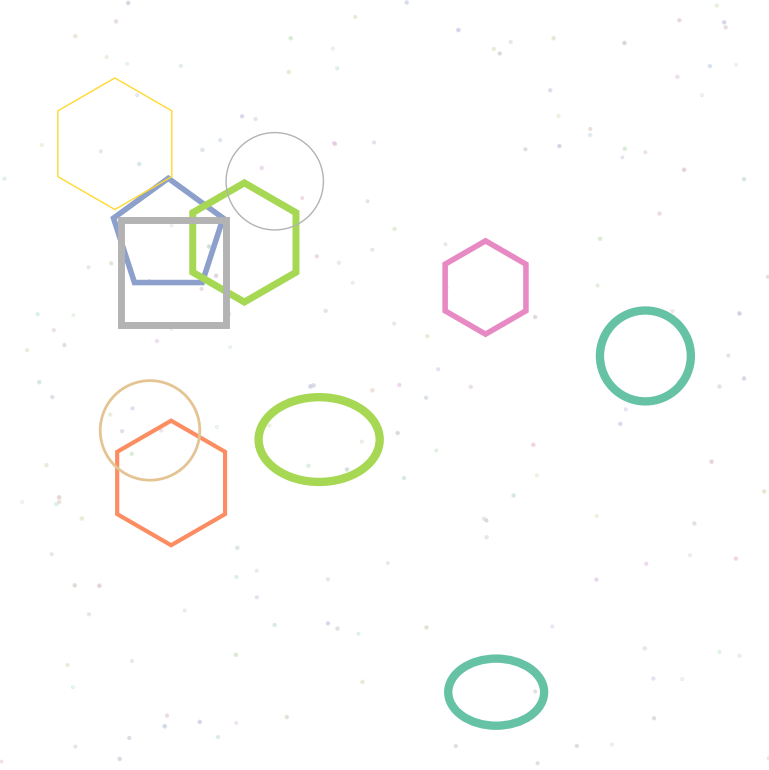[{"shape": "circle", "thickness": 3, "radius": 0.3, "center": [0.838, 0.538]}, {"shape": "oval", "thickness": 3, "radius": 0.31, "center": [0.644, 0.101]}, {"shape": "hexagon", "thickness": 1.5, "radius": 0.4, "center": [0.222, 0.373]}, {"shape": "pentagon", "thickness": 2, "radius": 0.37, "center": [0.219, 0.694]}, {"shape": "hexagon", "thickness": 2, "radius": 0.3, "center": [0.631, 0.627]}, {"shape": "hexagon", "thickness": 2.5, "radius": 0.39, "center": [0.317, 0.685]}, {"shape": "oval", "thickness": 3, "radius": 0.39, "center": [0.414, 0.429]}, {"shape": "hexagon", "thickness": 0.5, "radius": 0.43, "center": [0.149, 0.813]}, {"shape": "circle", "thickness": 1, "radius": 0.32, "center": [0.195, 0.441]}, {"shape": "square", "thickness": 2.5, "radius": 0.34, "center": [0.226, 0.646]}, {"shape": "circle", "thickness": 0.5, "radius": 0.32, "center": [0.357, 0.765]}]